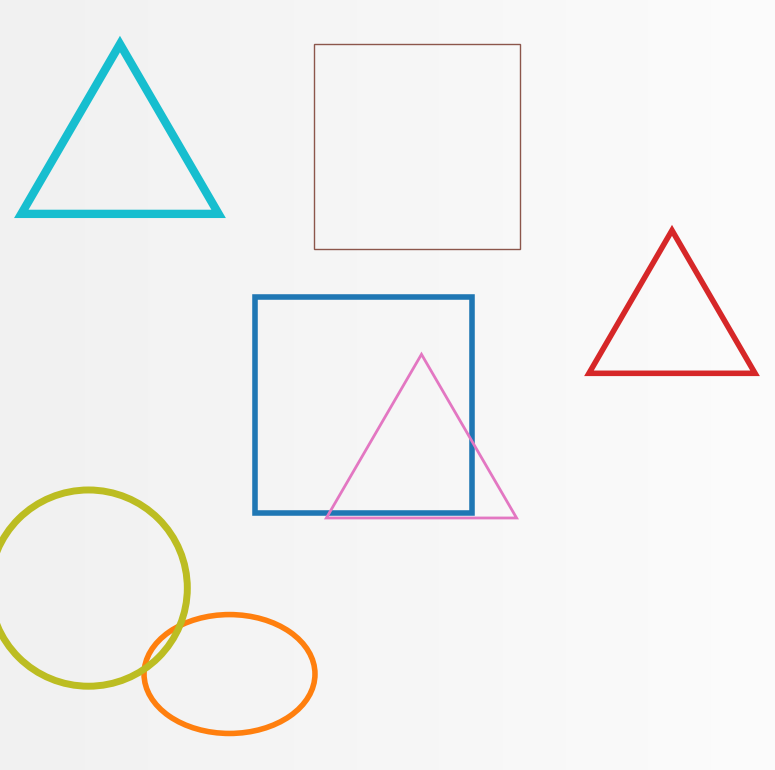[{"shape": "square", "thickness": 2, "radius": 0.7, "center": [0.469, 0.474]}, {"shape": "oval", "thickness": 2, "radius": 0.55, "center": [0.296, 0.125]}, {"shape": "triangle", "thickness": 2, "radius": 0.62, "center": [0.867, 0.577]}, {"shape": "square", "thickness": 0.5, "radius": 0.66, "center": [0.538, 0.81]}, {"shape": "triangle", "thickness": 1, "radius": 0.71, "center": [0.544, 0.398]}, {"shape": "circle", "thickness": 2.5, "radius": 0.64, "center": [0.114, 0.236]}, {"shape": "triangle", "thickness": 3, "radius": 0.74, "center": [0.155, 0.796]}]